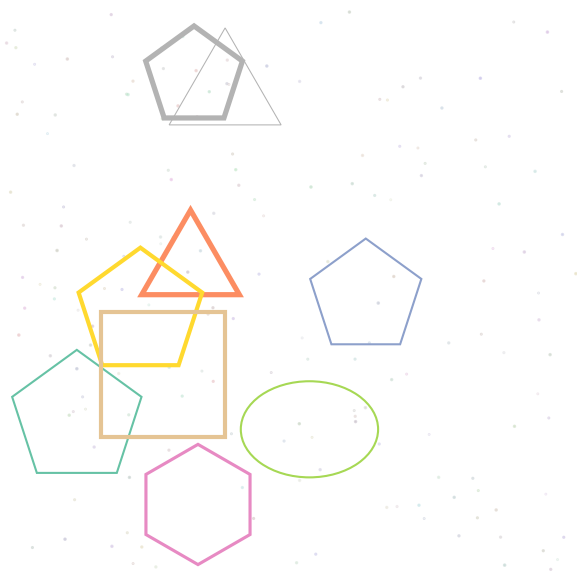[{"shape": "pentagon", "thickness": 1, "radius": 0.59, "center": [0.133, 0.276]}, {"shape": "triangle", "thickness": 2.5, "radius": 0.49, "center": [0.33, 0.538]}, {"shape": "pentagon", "thickness": 1, "radius": 0.51, "center": [0.633, 0.485]}, {"shape": "hexagon", "thickness": 1.5, "radius": 0.52, "center": [0.343, 0.126]}, {"shape": "oval", "thickness": 1, "radius": 0.59, "center": [0.536, 0.256]}, {"shape": "pentagon", "thickness": 2, "radius": 0.56, "center": [0.243, 0.458]}, {"shape": "square", "thickness": 2, "radius": 0.54, "center": [0.282, 0.35]}, {"shape": "pentagon", "thickness": 2.5, "radius": 0.44, "center": [0.336, 0.866]}, {"shape": "triangle", "thickness": 0.5, "radius": 0.56, "center": [0.39, 0.839]}]